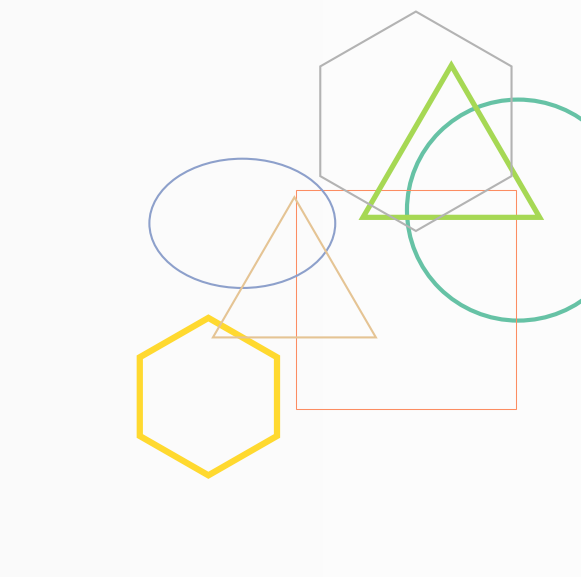[{"shape": "circle", "thickness": 2, "radius": 0.96, "center": [0.891, 0.635]}, {"shape": "square", "thickness": 0.5, "radius": 0.95, "center": [0.699, 0.48]}, {"shape": "oval", "thickness": 1, "radius": 0.8, "center": [0.417, 0.612]}, {"shape": "triangle", "thickness": 2.5, "radius": 0.88, "center": [0.776, 0.71]}, {"shape": "hexagon", "thickness": 3, "radius": 0.68, "center": [0.359, 0.312]}, {"shape": "triangle", "thickness": 1, "radius": 0.81, "center": [0.507, 0.496]}, {"shape": "hexagon", "thickness": 1, "radius": 0.95, "center": [0.716, 0.789]}]